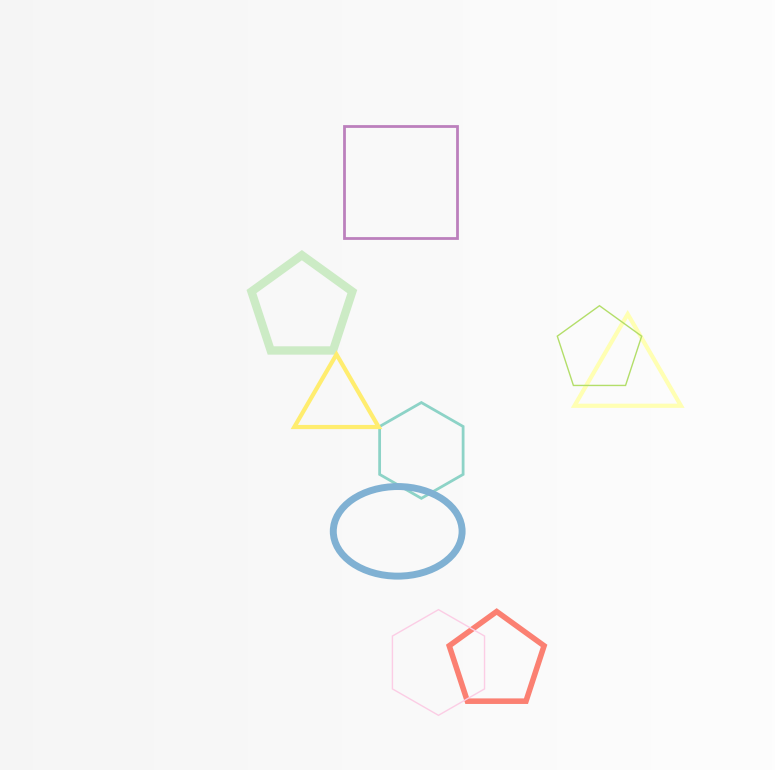[{"shape": "hexagon", "thickness": 1, "radius": 0.31, "center": [0.544, 0.415]}, {"shape": "triangle", "thickness": 1.5, "radius": 0.4, "center": [0.81, 0.513]}, {"shape": "pentagon", "thickness": 2, "radius": 0.32, "center": [0.641, 0.141]}, {"shape": "oval", "thickness": 2.5, "radius": 0.42, "center": [0.513, 0.31]}, {"shape": "pentagon", "thickness": 0.5, "radius": 0.29, "center": [0.774, 0.546]}, {"shape": "hexagon", "thickness": 0.5, "radius": 0.34, "center": [0.566, 0.14]}, {"shape": "square", "thickness": 1, "radius": 0.36, "center": [0.517, 0.763]}, {"shape": "pentagon", "thickness": 3, "radius": 0.34, "center": [0.39, 0.6]}, {"shape": "triangle", "thickness": 1.5, "radius": 0.31, "center": [0.434, 0.477]}]